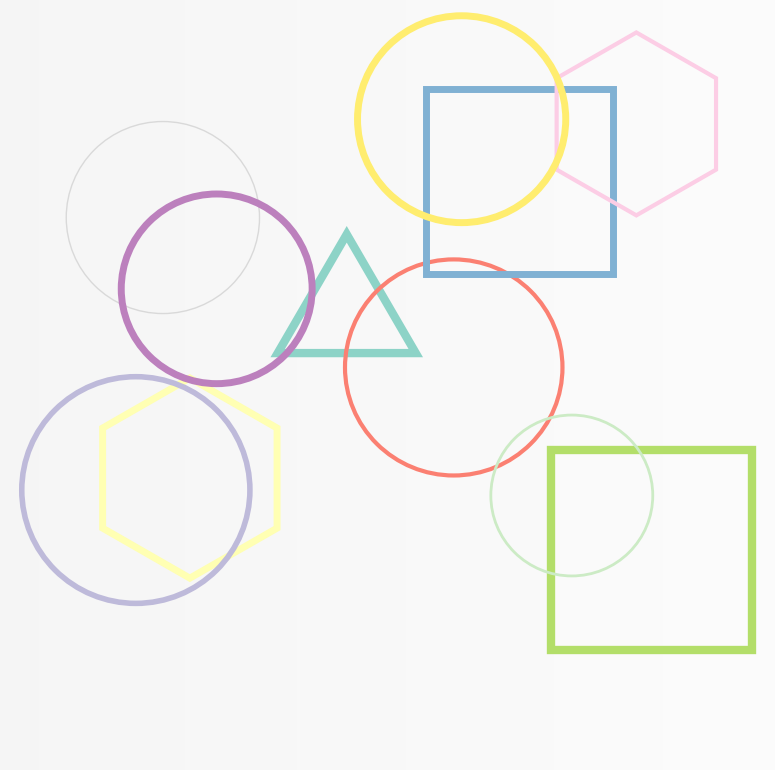[{"shape": "triangle", "thickness": 3, "radius": 0.51, "center": [0.447, 0.593]}, {"shape": "hexagon", "thickness": 2.5, "radius": 0.65, "center": [0.245, 0.379]}, {"shape": "circle", "thickness": 2, "radius": 0.74, "center": [0.175, 0.364]}, {"shape": "circle", "thickness": 1.5, "radius": 0.7, "center": [0.585, 0.523]}, {"shape": "square", "thickness": 2.5, "radius": 0.6, "center": [0.67, 0.765]}, {"shape": "square", "thickness": 3, "radius": 0.65, "center": [0.84, 0.286]}, {"shape": "hexagon", "thickness": 1.5, "radius": 0.59, "center": [0.821, 0.839]}, {"shape": "circle", "thickness": 0.5, "radius": 0.62, "center": [0.21, 0.717]}, {"shape": "circle", "thickness": 2.5, "radius": 0.62, "center": [0.28, 0.625]}, {"shape": "circle", "thickness": 1, "radius": 0.52, "center": [0.738, 0.356]}, {"shape": "circle", "thickness": 2.5, "radius": 0.67, "center": [0.596, 0.845]}]